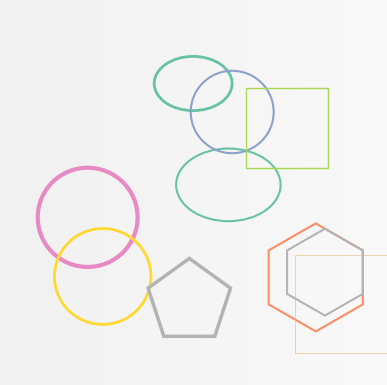[{"shape": "oval", "thickness": 1.5, "radius": 0.67, "center": [0.589, 0.52]}, {"shape": "oval", "thickness": 2, "radius": 0.5, "center": [0.498, 0.783]}, {"shape": "hexagon", "thickness": 1.5, "radius": 0.7, "center": [0.815, 0.279]}, {"shape": "circle", "thickness": 1.5, "radius": 0.54, "center": [0.599, 0.709]}, {"shape": "circle", "thickness": 3, "radius": 0.64, "center": [0.226, 0.435]}, {"shape": "square", "thickness": 1, "radius": 0.53, "center": [0.74, 0.667]}, {"shape": "circle", "thickness": 2, "radius": 0.62, "center": [0.265, 0.282]}, {"shape": "square", "thickness": 0.5, "radius": 0.64, "center": [0.889, 0.211]}, {"shape": "hexagon", "thickness": 1.5, "radius": 0.56, "center": [0.839, 0.293]}, {"shape": "pentagon", "thickness": 2.5, "radius": 0.56, "center": [0.489, 0.217]}]